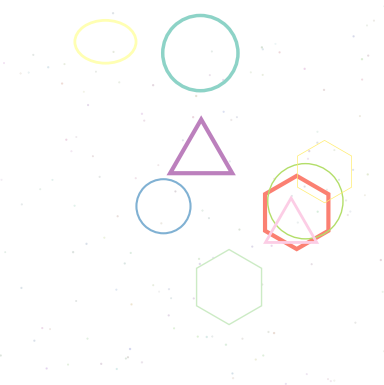[{"shape": "circle", "thickness": 2.5, "radius": 0.49, "center": [0.52, 0.862]}, {"shape": "oval", "thickness": 2, "radius": 0.4, "center": [0.274, 0.892]}, {"shape": "hexagon", "thickness": 3, "radius": 0.48, "center": [0.771, 0.448]}, {"shape": "circle", "thickness": 1.5, "radius": 0.35, "center": [0.425, 0.464]}, {"shape": "circle", "thickness": 1, "radius": 0.49, "center": [0.793, 0.477]}, {"shape": "triangle", "thickness": 2, "radius": 0.38, "center": [0.756, 0.409]}, {"shape": "triangle", "thickness": 3, "radius": 0.47, "center": [0.523, 0.597]}, {"shape": "hexagon", "thickness": 1, "radius": 0.49, "center": [0.595, 0.254]}, {"shape": "hexagon", "thickness": 0.5, "radius": 0.41, "center": [0.843, 0.554]}]